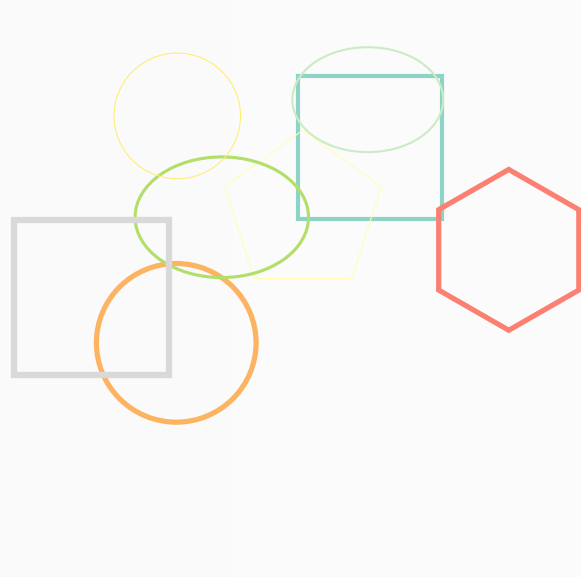[{"shape": "square", "thickness": 2, "radius": 0.62, "center": [0.637, 0.744]}, {"shape": "pentagon", "thickness": 0.5, "radius": 0.71, "center": [0.521, 0.632]}, {"shape": "hexagon", "thickness": 2.5, "radius": 0.7, "center": [0.875, 0.566]}, {"shape": "circle", "thickness": 2.5, "radius": 0.69, "center": [0.303, 0.405]}, {"shape": "oval", "thickness": 1.5, "radius": 0.75, "center": [0.382, 0.623]}, {"shape": "square", "thickness": 3, "radius": 0.67, "center": [0.157, 0.484]}, {"shape": "oval", "thickness": 1, "radius": 0.65, "center": [0.633, 0.827]}, {"shape": "circle", "thickness": 0.5, "radius": 0.54, "center": [0.305, 0.798]}]